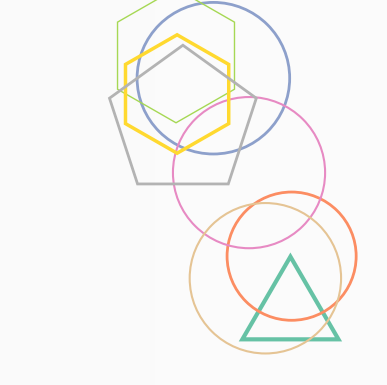[{"shape": "triangle", "thickness": 3, "radius": 0.72, "center": [0.749, 0.19]}, {"shape": "circle", "thickness": 2, "radius": 0.83, "center": [0.753, 0.335]}, {"shape": "circle", "thickness": 2, "radius": 0.98, "center": [0.551, 0.797]}, {"shape": "circle", "thickness": 1.5, "radius": 0.98, "center": [0.643, 0.552]}, {"shape": "hexagon", "thickness": 1, "radius": 0.87, "center": [0.454, 0.855]}, {"shape": "hexagon", "thickness": 2.5, "radius": 0.77, "center": [0.457, 0.756]}, {"shape": "circle", "thickness": 1.5, "radius": 0.98, "center": [0.685, 0.277]}, {"shape": "pentagon", "thickness": 2, "radius": 1.0, "center": [0.472, 0.683]}]